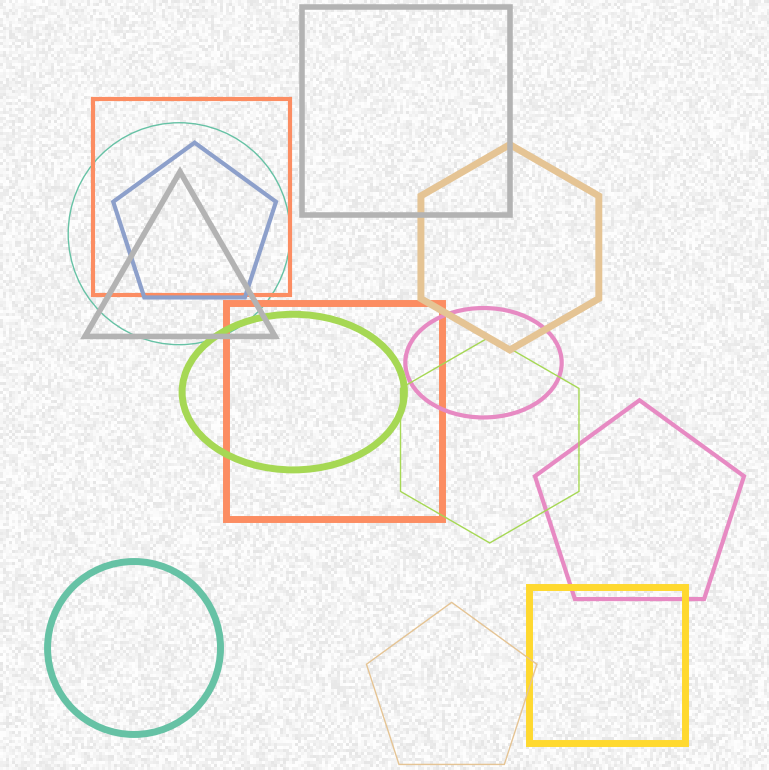[{"shape": "circle", "thickness": 2.5, "radius": 0.56, "center": [0.174, 0.158]}, {"shape": "circle", "thickness": 0.5, "radius": 0.72, "center": [0.233, 0.696]}, {"shape": "square", "thickness": 1.5, "radius": 0.64, "center": [0.249, 0.744]}, {"shape": "square", "thickness": 2.5, "radius": 0.7, "center": [0.434, 0.466]}, {"shape": "pentagon", "thickness": 1.5, "radius": 0.56, "center": [0.253, 0.704]}, {"shape": "pentagon", "thickness": 1.5, "radius": 0.71, "center": [0.83, 0.337]}, {"shape": "oval", "thickness": 1.5, "radius": 0.51, "center": [0.628, 0.529]}, {"shape": "hexagon", "thickness": 0.5, "radius": 0.67, "center": [0.636, 0.429]}, {"shape": "oval", "thickness": 2.5, "radius": 0.72, "center": [0.381, 0.491]}, {"shape": "square", "thickness": 2.5, "radius": 0.51, "center": [0.788, 0.136]}, {"shape": "pentagon", "thickness": 0.5, "radius": 0.58, "center": [0.587, 0.101]}, {"shape": "hexagon", "thickness": 2.5, "radius": 0.67, "center": [0.662, 0.679]}, {"shape": "triangle", "thickness": 2, "radius": 0.71, "center": [0.234, 0.634]}, {"shape": "square", "thickness": 2, "radius": 0.68, "center": [0.528, 0.856]}]